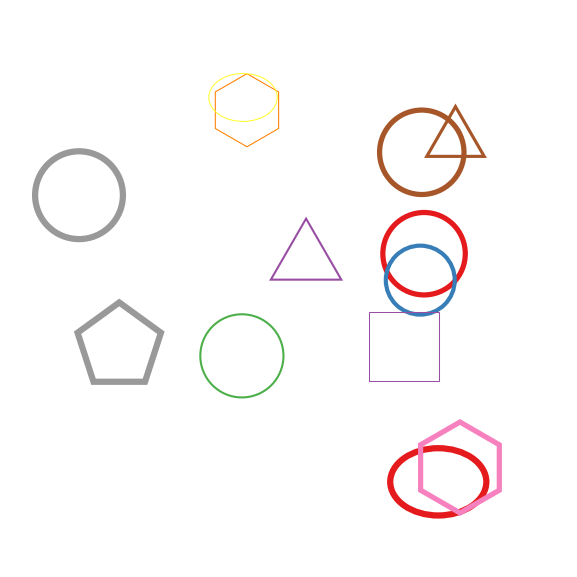[{"shape": "circle", "thickness": 2.5, "radius": 0.36, "center": [0.734, 0.56]}, {"shape": "oval", "thickness": 3, "radius": 0.42, "center": [0.759, 0.165]}, {"shape": "circle", "thickness": 2, "radius": 0.3, "center": [0.728, 0.514]}, {"shape": "circle", "thickness": 1, "radius": 0.36, "center": [0.419, 0.383]}, {"shape": "triangle", "thickness": 1, "radius": 0.35, "center": [0.53, 0.55]}, {"shape": "square", "thickness": 0.5, "radius": 0.3, "center": [0.7, 0.399]}, {"shape": "hexagon", "thickness": 0.5, "radius": 0.32, "center": [0.428, 0.808]}, {"shape": "oval", "thickness": 0.5, "radius": 0.3, "center": [0.421, 0.83]}, {"shape": "triangle", "thickness": 1.5, "radius": 0.29, "center": [0.789, 0.757]}, {"shape": "circle", "thickness": 2.5, "radius": 0.37, "center": [0.73, 0.735]}, {"shape": "hexagon", "thickness": 2.5, "radius": 0.39, "center": [0.796, 0.19]}, {"shape": "circle", "thickness": 3, "radius": 0.38, "center": [0.137, 0.661]}, {"shape": "pentagon", "thickness": 3, "radius": 0.38, "center": [0.207, 0.399]}]